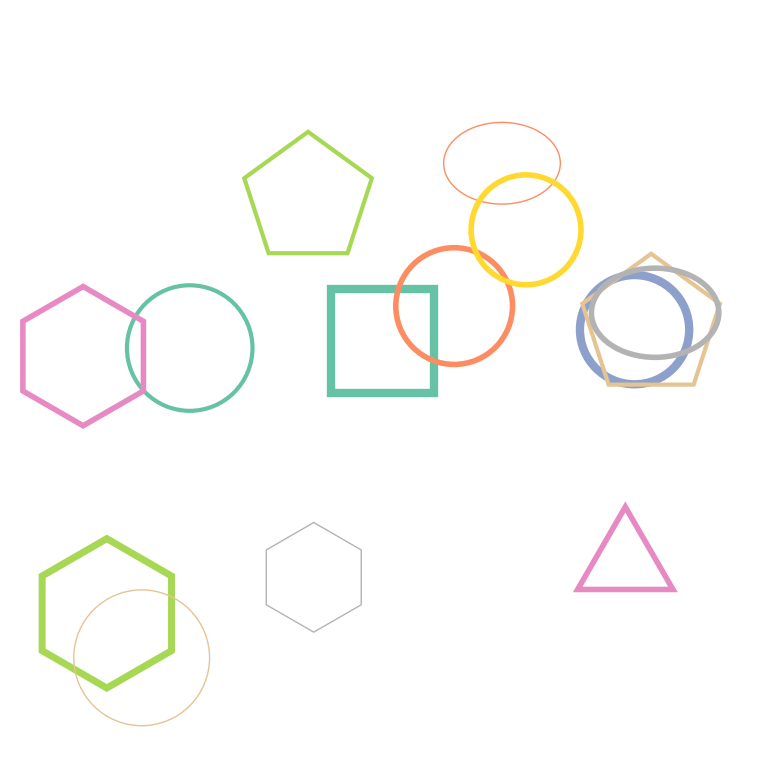[{"shape": "square", "thickness": 3, "radius": 0.34, "center": [0.497, 0.557]}, {"shape": "circle", "thickness": 1.5, "radius": 0.41, "center": [0.246, 0.548]}, {"shape": "circle", "thickness": 2, "radius": 0.38, "center": [0.59, 0.602]}, {"shape": "oval", "thickness": 0.5, "radius": 0.38, "center": [0.652, 0.788]}, {"shape": "circle", "thickness": 3, "radius": 0.35, "center": [0.824, 0.572]}, {"shape": "triangle", "thickness": 2, "radius": 0.36, "center": [0.812, 0.27]}, {"shape": "hexagon", "thickness": 2, "radius": 0.45, "center": [0.108, 0.537]}, {"shape": "hexagon", "thickness": 2.5, "radius": 0.48, "center": [0.139, 0.203]}, {"shape": "pentagon", "thickness": 1.5, "radius": 0.44, "center": [0.4, 0.742]}, {"shape": "circle", "thickness": 2, "radius": 0.36, "center": [0.683, 0.702]}, {"shape": "circle", "thickness": 0.5, "radius": 0.44, "center": [0.184, 0.146]}, {"shape": "pentagon", "thickness": 1.5, "radius": 0.47, "center": [0.846, 0.576]}, {"shape": "oval", "thickness": 2, "radius": 0.41, "center": [0.851, 0.594]}, {"shape": "hexagon", "thickness": 0.5, "radius": 0.36, "center": [0.407, 0.25]}]